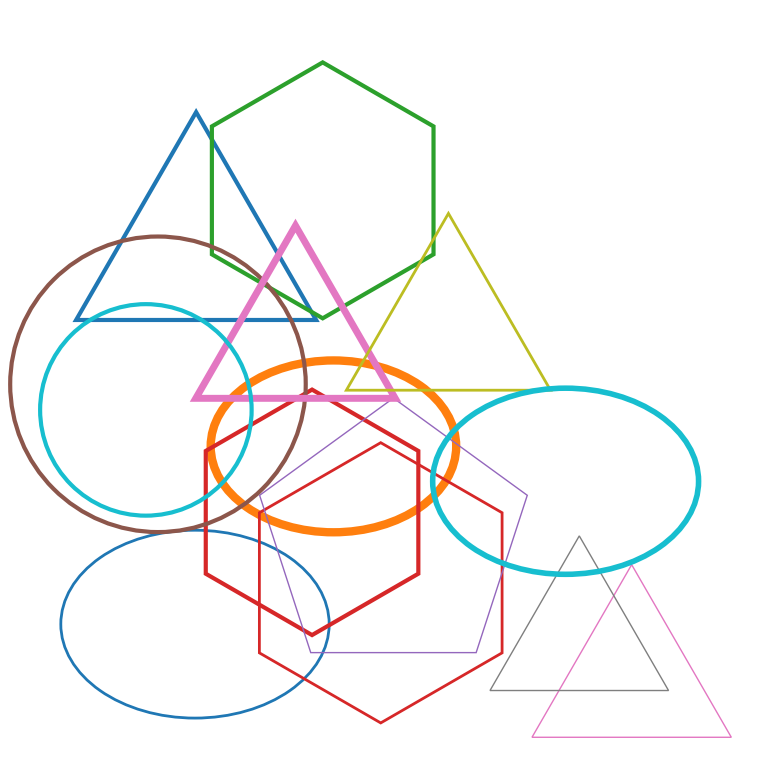[{"shape": "oval", "thickness": 1, "radius": 0.87, "center": [0.253, 0.189]}, {"shape": "triangle", "thickness": 1.5, "radius": 0.9, "center": [0.255, 0.674]}, {"shape": "oval", "thickness": 3, "radius": 0.8, "center": [0.433, 0.42]}, {"shape": "hexagon", "thickness": 1.5, "radius": 0.83, "center": [0.419, 0.753]}, {"shape": "hexagon", "thickness": 1.5, "radius": 0.8, "center": [0.405, 0.335]}, {"shape": "hexagon", "thickness": 1, "radius": 0.91, "center": [0.494, 0.243]}, {"shape": "pentagon", "thickness": 0.5, "radius": 0.91, "center": [0.511, 0.3]}, {"shape": "circle", "thickness": 1.5, "radius": 0.96, "center": [0.205, 0.501]}, {"shape": "triangle", "thickness": 0.5, "radius": 0.75, "center": [0.82, 0.117]}, {"shape": "triangle", "thickness": 2.5, "radius": 0.75, "center": [0.384, 0.557]}, {"shape": "triangle", "thickness": 0.5, "radius": 0.67, "center": [0.752, 0.17]}, {"shape": "triangle", "thickness": 1, "radius": 0.77, "center": [0.582, 0.57]}, {"shape": "circle", "thickness": 1.5, "radius": 0.69, "center": [0.189, 0.468]}, {"shape": "oval", "thickness": 2, "radius": 0.86, "center": [0.735, 0.375]}]